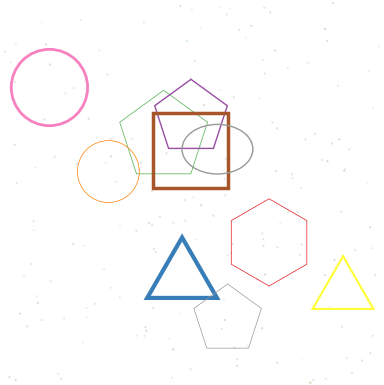[{"shape": "hexagon", "thickness": 0.5, "radius": 0.57, "center": [0.699, 0.37]}, {"shape": "triangle", "thickness": 3, "radius": 0.52, "center": [0.473, 0.279]}, {"shape": "pentagon", "thickness": 0.5, "radius": 0.6, "center": [0.425, 0.646]}, {"shape": "pentagon", "thickness": 1, "radius": 0.5, "center": [0.496, 0.695]}, {"shape": "circle", "thickness": 0.5, "radius": 0.4, "center": [0.281, 0.554]}, {"shape": "triangle", "thickness": 1.5, "radius": 0.46, "center": [0.891, 0.243]}, {"shape": "square", "thickness": 2.5, "radius": 0.49, "center": [0.495, 0.609]}, {"shape": "circle", "thickness": 2, "radius": 0.5, "center": [0.128, 0.773]}, {"shape": "oval", "thickness": 1, "radius": 0.46, "center": [0.565, 0.612]}, {"shape": "pentagon", "thickness": 0.5, "radius": 0.46, "center": [0.591, 0.17]}]